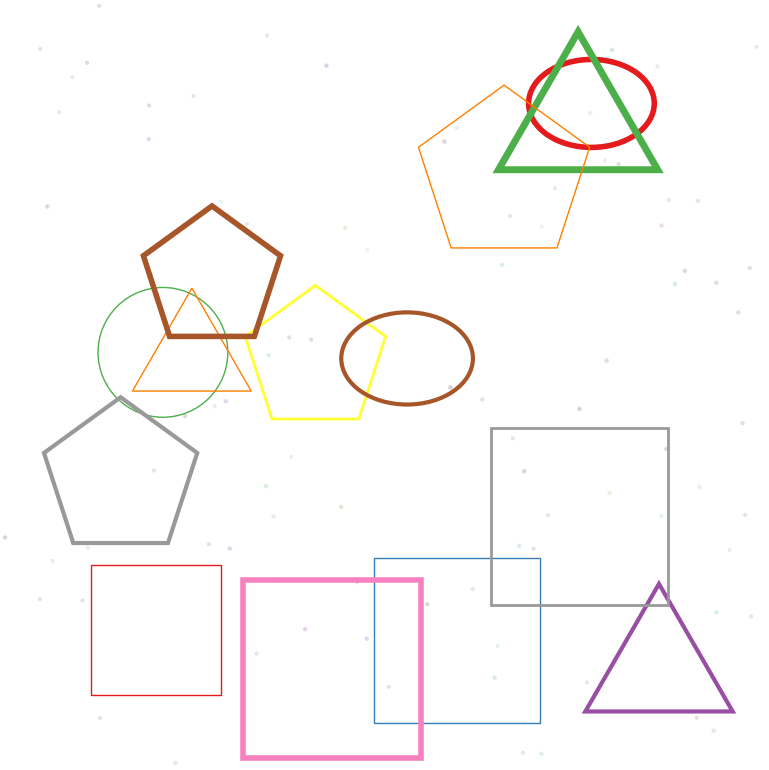[{"shape": "square", "thickness": 0.5, "radius": 0.42, "center": [0.203, 0.182]}, {"shape": "oval", "thickness": 2, "radius": 0.41, "center": [0.768, 0.866]}, {"shape": "square", "thickness": 0.5, "radius": 0.54, "center": [0.594, 0.168]}, {"shape": "circle", "thickness": 0.5, "radius": 0.42, "center": [0.212, 0.542]}, {"shape": "triangle", "thickness": 2.5, "radius": 0.6, "center": [0.751, 0.839]}, {"shape": "triangle", "thickness": 1.5, "radius": 0.55, "center": [0.856, 0.131]}, {"shape": "pentagon", "thickness": 0.5, "radius": 0.58, "center": [0.655, 0.773]}, {"shape": "triangle", "thickness": 0.5, "radius": 0.45, "center": [0.249, 0.537]}, {"shape": "pentagon", "thickness": 1, "radius": 0.48, "center": [0.41, 0.533]}, {"shape": "oval", "thickness": 1.5, "radius": 0.43, "center": [0.529, 0.534]}, {"shape": "pentagon", "thickness": 2, "radius": 0.47, "center": [0.275, 0.639]}, {"shape": "square", "thickness": 2, "radius": 0.58, "center": [0.432, 0.131]}, {"shape": "square", "thickness": 1, "radius": 0.57, "center": [0.752, 0.329]}, {"shape": "pentagon", "thickness": 1.5, "radius": 0.52, "center": [0.157, 0.379]}]